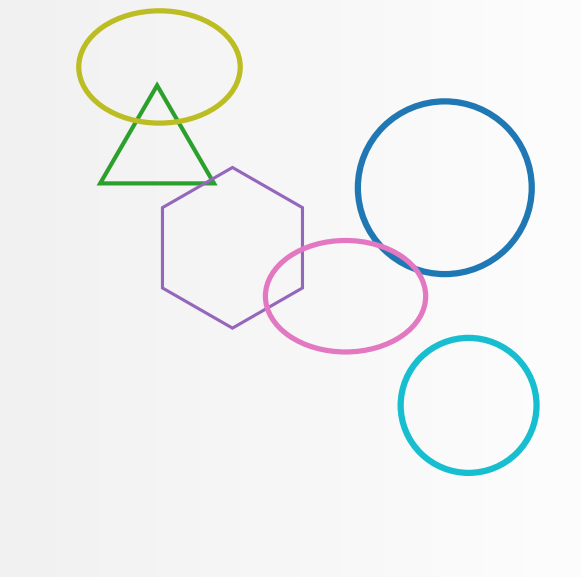[{"shape": "circle", "thickness": 3, "radius": 0.75, "center": [0.765, 0.674]}, {"shape": "triangle", "thickness": 2, "radius": 0.57, "center": [0.27, 0.738]}, {"shape": "hexagon", "thickness": 1.5, "radius": 0.7, "center": [0.4, 0.57]}, {"shape": "oval", "thickness": 2.5, "radius": 0.69, "center": [0.594, 0.486]}, {"shape": "oval", "thickness": 2.5, "radius": 0.69, "center": [0.274, 0.883]}, {"shape": "circle", "thickness": 3, "radius": 0.58, "center": [0.806, 0.297]}]